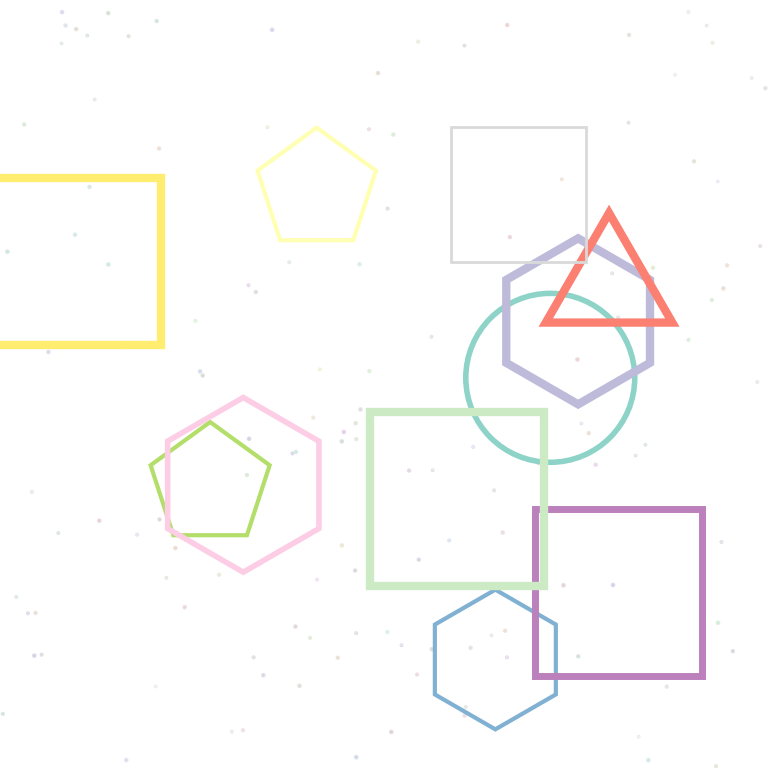[{"shape": "circle", "thickness": 2, "radius": 0.55, "center": [0.715, 0.509]}, {"shape": "pentagon", "thickness": 1.5, "radius": 0.4, "center": [0.411, 0.753]}, {"shape": "hexagon", "thickness": 3, "radius": 0.54, "center": [0.751, 0.583]}, {"shape": "triangle", "thickness": 3, "radius": 0.47, "center": [0.791, 0.629]}, {"shape": "hexagon", "thickness": 1.5, "radius": 0.45, "center": [0.643, 0.144]}, {"shape": "pentagon", "thickness": 1.5, "radius": 0.41, "center": [0.273, 0.371]}, {"shape": "hexagon", "thickness": 2, "radius": 0.57, "center": [0.316, 0.37]}, {"shape": "square", "thickness": 1, "radius": 0.44, "center": [0.673, 0.747]}, {"shape": "square", "thickness": 2.5, "radius": 0.54, "center": [0.804, 0.231]}, {"shape": "square", "thickness": 3, "radius": 0.56, "center": [0.594, 0.352]}, {"shape": "square", "thickness": 3, "radius": 0.54, "center": [0.101, 0.661]}]